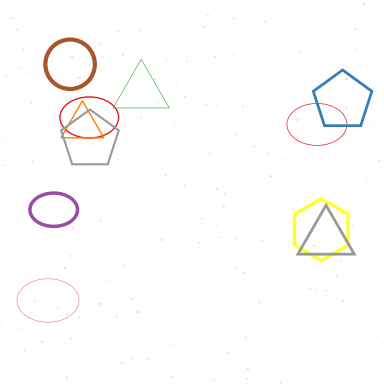[{"shape": "oval", "thickness": 0.5, "radius": 0.39, "center": [0.823, 0.677]}, {"shape": "oval", "thickness": 1, "radius": 0.38, "center": [0.232, 0.695]}, {"shape": "pentagon", "thickness": 2, "radius": 0.4, "center": [0.89, 0.738]}, {"shape": "triangle", "thickness": 0.5, "radius": 0.42, "center": [0.367, 0.762]}, {"shape": "oval", "thickness": 2.5, "radius": 0.31, "center": [0.14, 0.455]}, {"shape": "triangle", "thickness": 1, "radius": 0.32, "center": [0.214, 0.674]}, {"shape": "hexagon", "thickness": 2.5, "radius": 0.4, "center": [0.834, 0.403]}, {"shape": "circle", "thickness": 3, "radius": 0.32, "center": [0.182, 0.833]}, {"shape": "oval", "thickness": 0.5, "radius": 0.4, "center": [0.125, 0.22]}, {"shape": "pentagon", "thickness": 1.5, "radius": 0.39, "center": [0.234, 0.637]}, {"shape": "triangle", "thickness": 2, "radius": 0.42, "center": [0.847, 0.382]}]